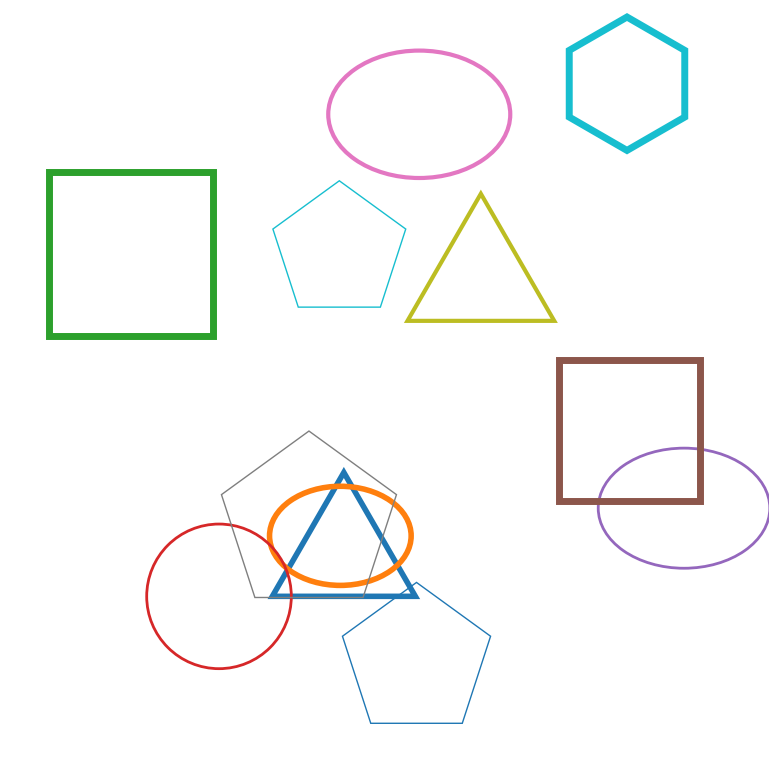[{"shape": "pentagon", "thickness": 0.5, "radius": 0.51, "center": [0.541, 0.142]}, {"shape": "triangle", "thickness": 2, "radius": 0.54, "center": [0.447, 0.279]}, {"shape": "oval", "thickness": 2, "radius": 0.46, "center": [0.442, 0.304]}, {"shape": "square", "thickness": 2.5, "radius": 0.53, "center": [0.17, 0.67]}, {"shape": "circle", "thickness": 1, "radius": 0.47, "center": [0.284, 0.226]}, {"shape": "oval", "thickness": 1, "radius": 0.56, "center": [0.888, 0.34]}, {"shape": "square", "thickness": 2.5, "radius": 0.46, "center": [0.818, 0.441]}, {"shape": "oval", "thickness": 1.5, "radius": 0.59, "center": [0.544, 0.852]}, {"shape": "pentagon", "thickness": 0.5, "radius": 0.6, "center": [0.401, 0.321]}, {"shape": "triangle", "thickness": 1.5, "radius": 0.55, "center": [0.624, 0.638]}, {"shape": "pentagon", "thickness": 0.5, "radius": 0.45, "center": [0.441, 0.675]}, {"shape": "hexagon", "thickness": 2.5, "radius": 0.43, "center": [0.814, 0.891]}]